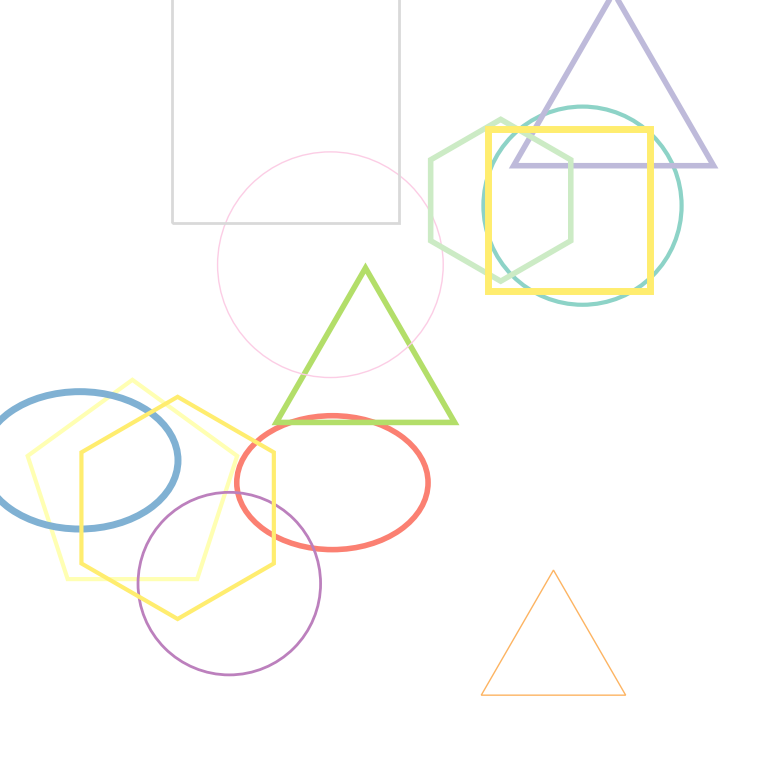[{"shape": "circle", "thickness": 1.5, "radius": 0.64, "center": [0.757, 0.733]}, {"shape": "pentagon", "thickness": 1.5, "radius": 0.72, "center": [0.172, 0.364]}, {"shape": "triangle", "thickness": 2, "radius": 0.75, "center": [0.797, 0.86]}, {"shape": "oval", "thickness": 2, "radius": 0.62, "center": [0.432, 0.373]}, {"shape": "oval", "thickness": 2.5, "radius": 0.64, "center": [0.104, 0.402]}, {"shape": "triangle", "thickness": 0.5, "radius": 0.54, "center": [0.719, 0.151]}, {"shape": "triangle", "thickness": 2, "radius": 0.67, "center": [0.475, 0.518]}, {"shape": "circle", "thickness": 0.5, "radius": 0.73, "center": [0.429, 0.656]}, {"shape": "square", "thickness": 1, "radius": 0.74, "center": [0.371, 0.858]}, {"shape": "circle", "thickness": 1, "radius": 0.59, "center": [0.298, 0.242]}, {"shape": "hexagon", "thickness": 2, "radius": 0.53, "center": [0.65, 0.74]}, {"shape": "square", "thickness": 2.5, "radius": 0.53, "center": [0.739, 0.727]}, {"shape": "hexagon", "thickness": 1.5, "radius": 0.72, "center": [0.231, 0.34]}]